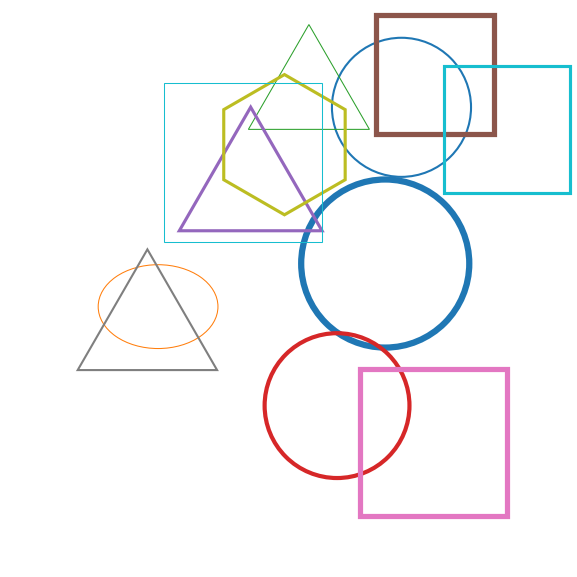[{"shape": "circle", "thickness": 1, "radius": 0.6, "center": [0.695, 0.813]}, {"shape": "circle", "thickness": 3, "radius": 0.73, "center": [0.667, 0.543]}, {"shape": "oval", "thickness": 0.5, "radius": 0.52, "center": [0.274, 0.468]}, {"shape": "triangle", "thickness": 0.5, "radius": 0.61, "center": [0.535, 0.836]}, {"shape": "circle", "thickness": 2, "radius": 0.63, "center": [0.584, 0.297]}, {"shape": "triangle", "thickness": 1.5, "radius": 0.71, "center": [0.434, 0.671]}, {"shape": "square", "thickness": 2.5, "radius": 0.51, "center": [0.753, 0.87]}, {"shape": "square", "thickness": 2.5, "radius": 0.64, "center": [0.75, 0.233]}, {"shape": "triangle", "thickness": 1, "radius": 0.7, "center": [0.255, 0.428]}, {"shape": "hexagon", "thickness": 1.5, "radius": 0.61, "center": [0.493, 0.749]}, {"shape": "square", "thickness": 0.5, "radius": 0.69, "center": [0.421, 0.718]}, {"shape": "square", "thickness": 1.5, "radius": 0.55, "center": [0.878, 0.775]}]